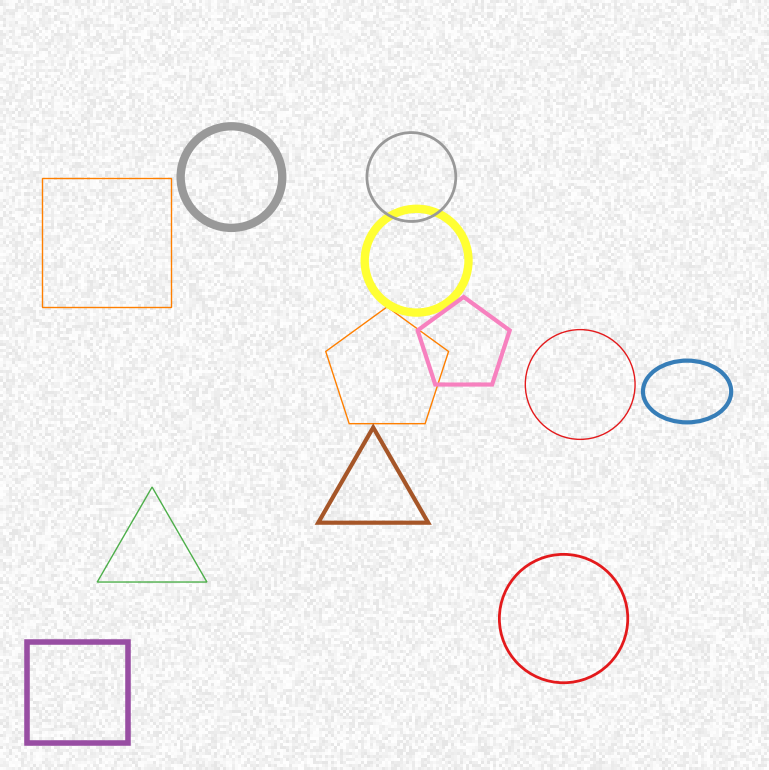[{"shape": "circle", "thickness": 0.5, "radius": 0.36, "center": [0.753, 0.501]}, {"shape": "circle", "thickness": 1, "radius": 0.42, "center": [0.732, 0.197]}, {"shape": "oval", "thickness": 1.5, "radius": 0.29, "center": [0.892, 0.492]}, {"shape": "triangle", "thickness": 0.5, "radius": 0.41, "center": [0.198, 0.285]}, {"shape": "square", "thickness": 2, "radius": 0.33, "center": [0.101, 0.1]}, {"shape": "pentagon", "thickness": 0.5, "radius": 0.42, "center": [0.503, 0.518]}, {"shape": "square", "thickness": 0.5, "radius": 0.42, "center": [0.138, 0.685]}, {"shape": "circle", "thickness": 3, "radius": 0.34, "center": [0.541, 0.661]}, {"shape": "triangle", "thickness": 1.5, "radius": 0.41, "center": [0.485, 0.362]}, {"shape": "pentagon", "thickness": 1.5, "radius": 0.31, "center": [0.602, 0.551]}, {"shape": "circle", "thickness": 1, "radius": 0.29, "center": [0.534, 0.77]}, {"shape": "circle", "thickness": 3, "radius": 0.33, "center": [0.301, 0.77]}]